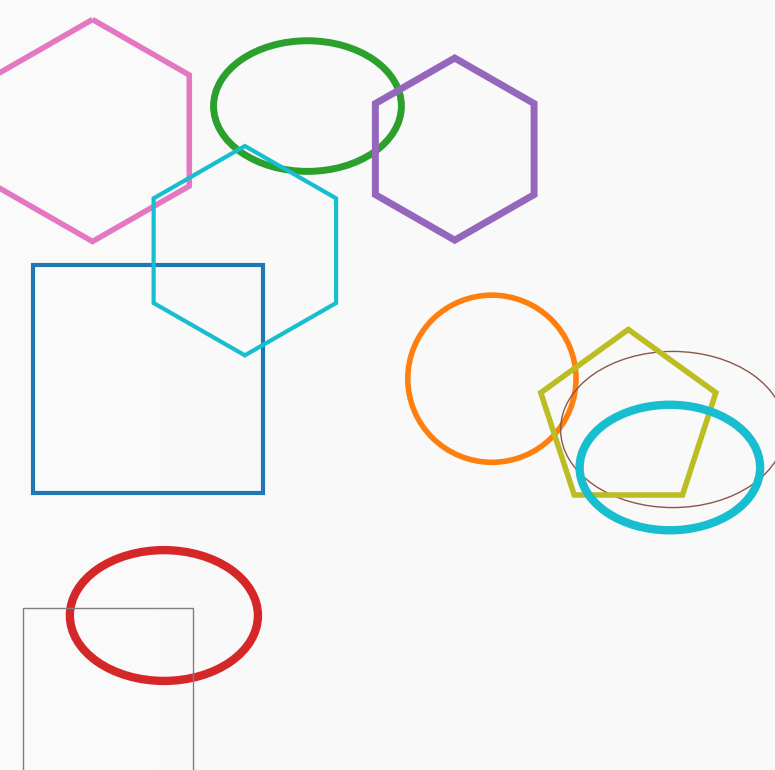[{"shape": "square", "thickness": 1.5, "radius": 0.74, "center": [0.191, 0.508]}, {"shape": "circle", "thickness": 2, "radius": 0.54, "center": [0.635, 0.508]}, {"shape": "oval", "thickness": 2.5, "radius": 0.61, "center": [0.397, 0.862]}, {"shape": "oval", "thickness": 3, "radius": 0.61, "center": [0.212, 0.201]}, {"shape": "hexagon", "thickness": 2.5, "radius": 0.59, "center": [0.587, 0.806]}, {"shape": "oval", "thickness": 0.5, "radius": 0.72, "center": [0.868, 0.442]}, {"shape": "hexagon", "thickness": 2, "radius": 0.72, "center": [0.119, 0.831]}, {"shape": "square", "thickness": 0.5, "radius": 0.55, "center": [0.139, 0.101]}, {"shape": "pentagon", "thickness": 2, "radius": 0.59, "center": [0.811, 0.453]}, {"shape": "oval", "thickness": 3, "radius": 0.58, "center": [0.864, 0.393]}, {"shape": "hexagon", "thickness": 1.5, "radius": 0.68, "center": [0.316, 0.674]}]